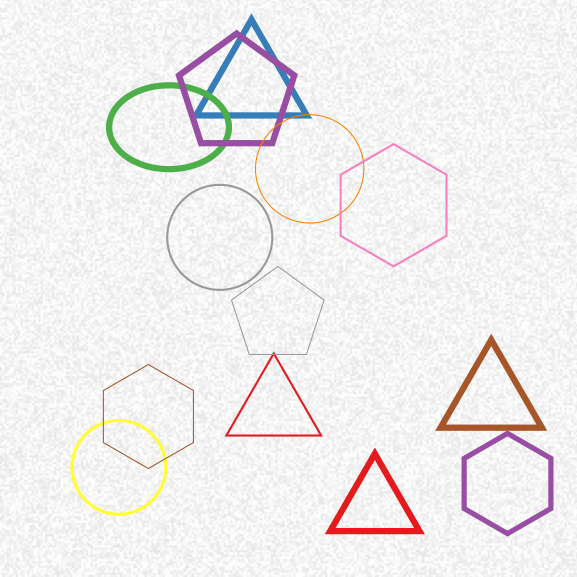[{"shape": "triangle", "thickness": 3, "radius": 0.45, "center": [0.649, 0.124]}, {"shape": "triangle", "thickness": 1, "radius": 0.47, "center": [0.474, 0.292]}, {"shape": "triangle", "thickness": 3, "radius": 0.55, "center": [0.435, 0.855]}, {"shape": "oval", "thickness": 3, "radius": 0.52, "center": [0.293, 0.779]}, {"shape": "hexagon", "thickness": 2.5, "radius": 0.43, "center": [0.879, 0.162]}, {"shape": "pentagon", "thickness": 3, "radius": 0.52, "center": [0.41, 0.836]}, {"shape": "circle", "thickness": 0.5, "radius": 0.47, "center": [0.536, 0.707]}, {"shape": "circle", "thickness": 1.5, "radius": 0.41, "center": [0.206, 0.19]}, {"shape": "triangle", "thickness": 3, "radius": 0.51, "center": [0.851, 0.309]}, {"shape": "hexagon", "thickness": 0.5, "radius": 0.45, "center": [0.257, 0.278]}, {"shape": "hexagon", "thickness": 1, "radius": 0.53, "center": [0.681, 0.644]}, {"shape": "pentagon", "thickness": 0.5, "radius": 0.42, "center": [0.481, 0.454]}, {"shape": "circle", "thickness": 1, "radius": 0.45, "center": [0.381, 0.588]}]